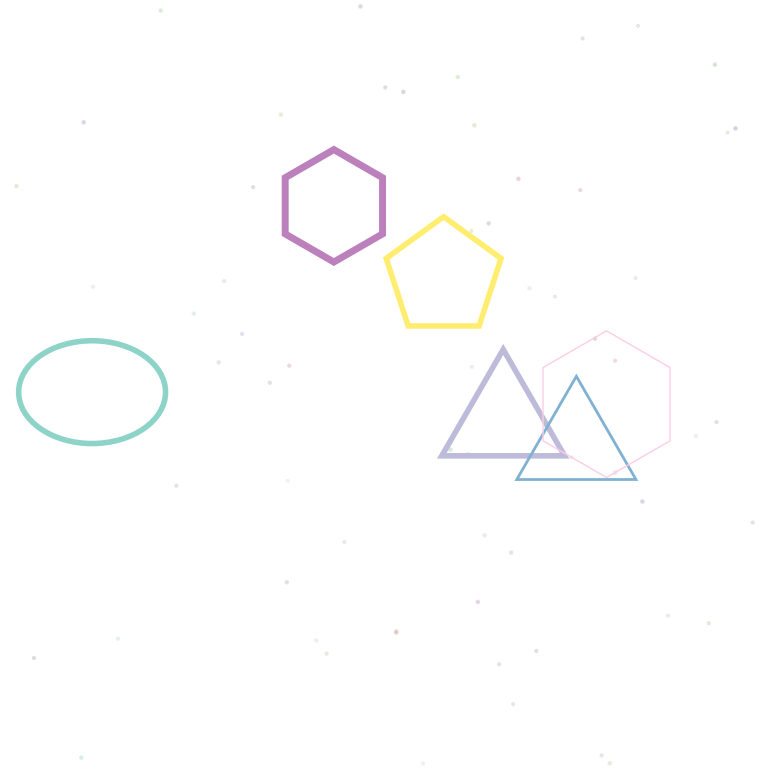[{"shape": "oval", "thickness": 2, "radius": 0.48, "center": [0.12, 0.491]}, {"shape": "triangle", "thickness": 2, "radius": 0.46, "center": [0.654, 0.454]}, {"shape": "triangle", "thickness": 1, "radius": 0.45, "center": [0.749, 0.422]}, {"shape": "hexagon", "thickness": 0.5, "radius": 0.48, "center": [0.788, 0.475]}, {"shape": "hexagon", "thickness": 2.5, "radius": 0.36, "center": [0.434, 0.733]}, {"shape": "pentagon", "thickness": 2, "radius": 0.39, "center": [0.576, 0.64]}]